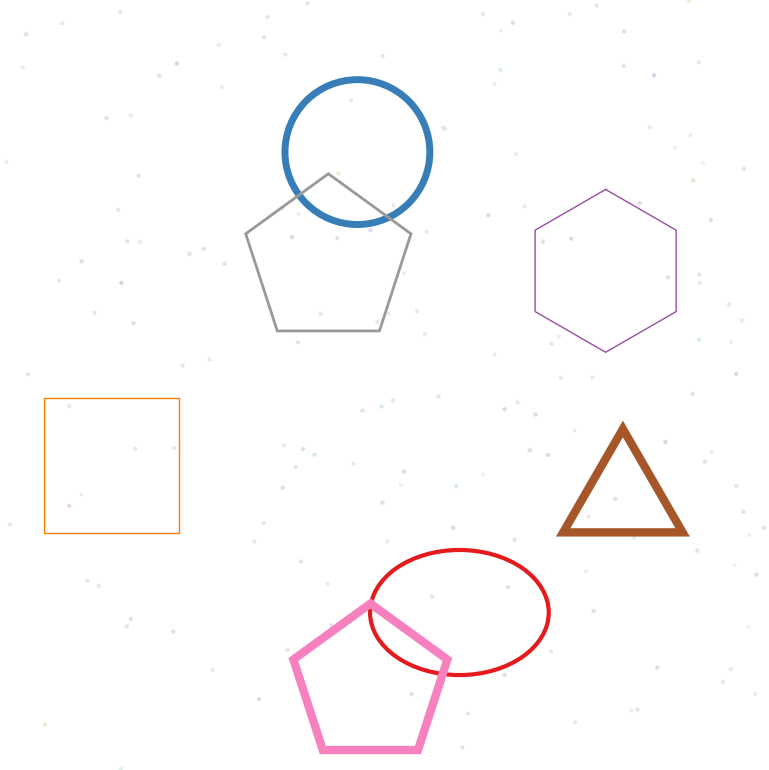[{"shape": "oval", "thickness": 1.5, "radius": 0.58, "center": [0.597, 0.205]}, {"shape": "circle", "thickness": 2.5, "radius": 0.47, "center": [0.464, 0.802]}, {"shape": "hexagon", "thickness": 0.5, "radius": 0.53, "center": [0.787, 0.648]}, {"shape": "square", "thickness": 0.5, "radius": 0.44, "center": [0.145, 0.395]}, {"shape": "triangle", "thickness": 3, "radius": 0.45, "center": [0.809, 0.353]}, {"shape": "pentagon", "thickness": 3, "radius": 0.53, "center": [0.481, 0.111]}, {"shape": "pentagon", "thickness": 1, "radius": 0.56, "center": [0.426, 0.661]}]